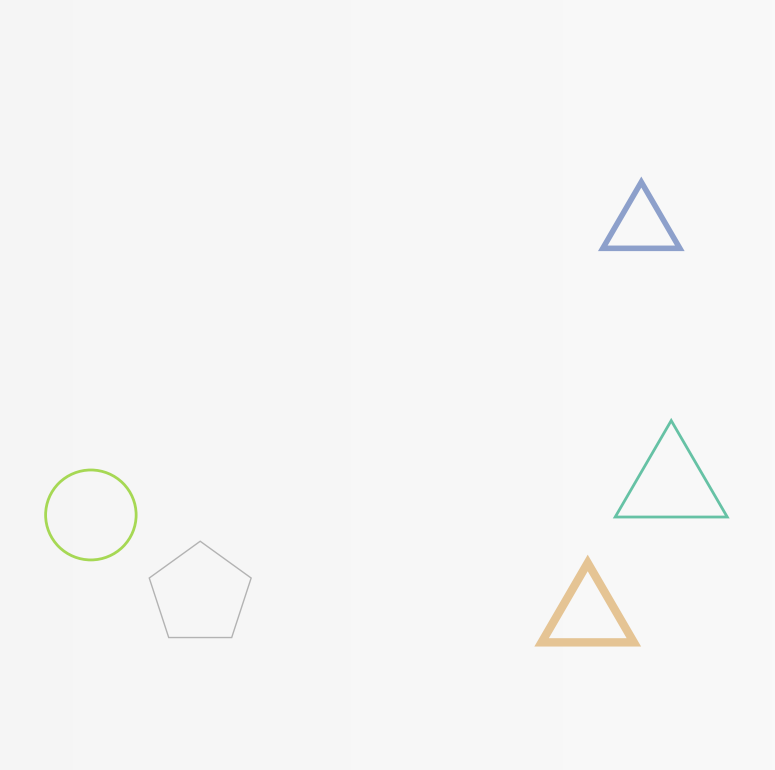[{"shape": "triangle", "thickness": 1, "radius": 0.42, "center": [0.866, 0.37]}, {"shape": "triangle", "thickness": 2, "radius": 0.29, "center": [0.827, 0.706]}, {"shape": "circle", "thickness": 1, "radius": 0.29, "center": [0.117, 0.331]}, {"shape": "triangle", "thickness": 3, "radius": 0.34, "center": [0.758, 0.2]}, {"shape": "pentagon", "thickness": 0.5, "radius": 0.35, "center": [0.258, 0.228]}]